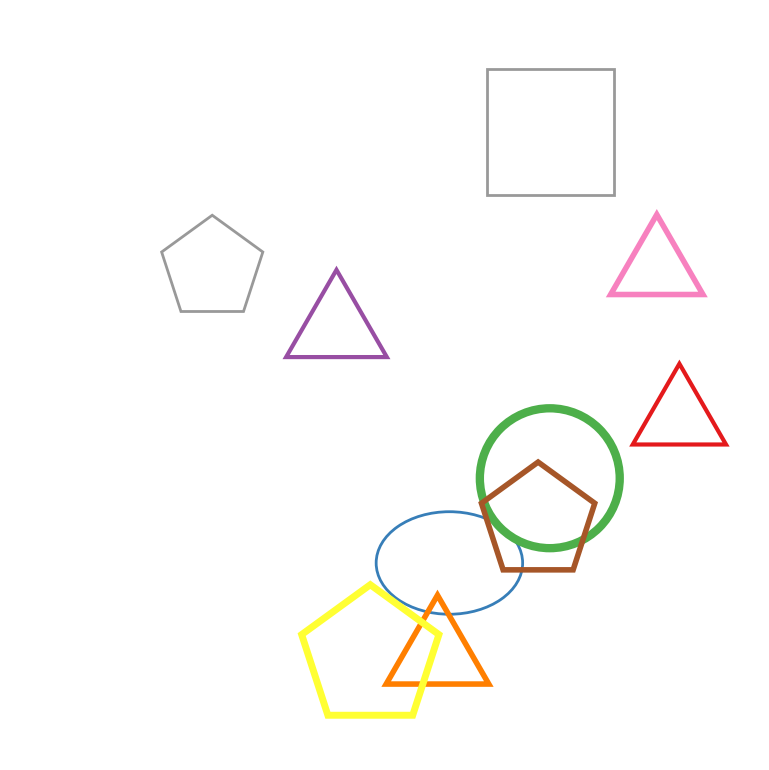[{"shape": "triangle", "thickness": 1.5, "radius": 0.35, "center": [0.882, 0.458]}, {"shape": "oval", "thickness": 1, "radius": 0.48, "center": [0.584, 0.269]}, {"shape": "circle", "thickness": 3, "radius": 0.45, "center": [0.714, 0.379]}, {"shape": "triangle", "thickness": 1.5, "radius": 0.38, "center": [0.437, 0.574]}, {"shape": "triangle", "thickness": 2, "radius": 0.38, "center": [0.568, 0.15]}, {"shape": "pentagon", "thickness": 2.5, "radius": 0.47, "center": [0.481, 0.147]}, {"shape": "pentagon", "thickness": 2, "radius": 0.39, "center": [0.699, 0.323]}, {"shape": "triangle", "thickness": 2, "radius": 0.35, "center": [0.853, 0.652]}, {"shape": "pentagon", "thickness": 1, "radius": 0.35, "center": [0.276, 0.651]}, {"shape": "square", "thickness": 1, "radius": 0.41, "center": [0.715, 0.829]}]